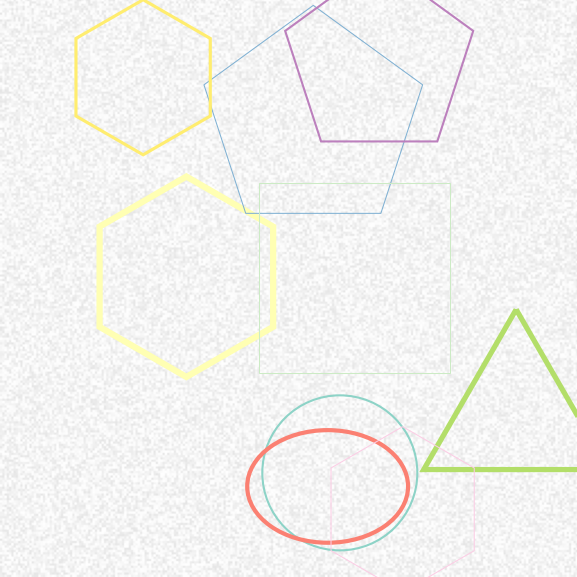[{"shape": "circle", "thickness": 1, "radius": 0.67, "center": [0.588, 0.18]}, {"shape": "hexagon", "thickness": 3, "radius": 0.87, "center": [0.323, 0.52]}, {"shape": "oval", "thickness": 2, "radius": 0.7, "center": [0.567, 0.157]}, {"shape": "pentagon", "thickness": 0.5, "radius": 1.0, "center": [0.542, 0.791]}, {"shape": "triangle", "thickness": 2.5, "radius": 0.92, "center": [0.894, 0.278]}, {"shape": "hexagon", "thickness": 0.5, "radius": 0.72, "center": [0.697, 0.117]}, {"shape": "pentagon", "thickness": 1, "radius": 0.86, "center": [0.657, 0.893]}, {"shape": "square", "thickness": 0.5, "radius": 0.82, "center": [0.614, 0.518]}, {"shape": "hexagon", "thickness": 1.5, "radius": 0.67, "center": [0.248, 0.865]}]